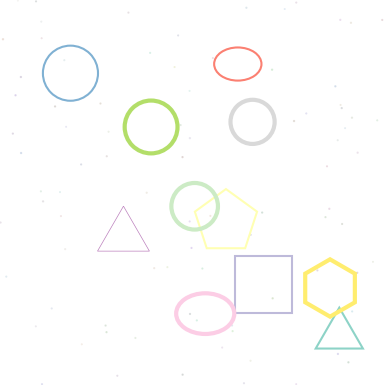[{"shape": "triangle", "thickness": 1.5, "radius": 0.35, "center": [0.881, 0.13]}, {"shape": "pentagon", "thickness": 1.5, "radius": 0.42, "center": [0.587, 0.424]}, {"shape": "square", "thickness": 1.5, "radius": 0.37, "center": [0.685, 0.26]}, {"shape": "oval", "thickness": 1.5, "radius": 0.31, "center": [0.618, 0.834]}, {"shape": "circle", "thickness": 1.5, "radius": 0.36, "center": [0.183, 0.81]}, {"shape": "circle", "thickness": 3, "radius": 0.34, "center": [0.392, 0.67]}, {"shape": "oval", "thickness": 3, "radius": 0.38, "center": [0.533, 0.185]}, {"shape": "circle", "thickness": 3, "radius": 0.29, "center": [0.656, 0.683]}, {"shape": "triangle", "thickness": 0.5, "radius": 0.39, "center": [0.321, 0.387]}, {"shape": "circle", "thickness": 3, "radius": 0.3, "center": [0.506, 0.464]}, {"shape": "hexagon", "thickness": 3, "radius": 0.37, "center": [0.857, 0.252]}]